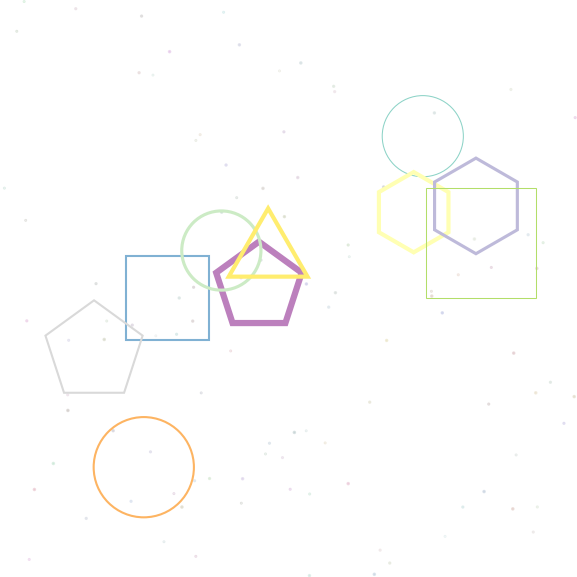[{"shape": "circle", "thickness": 0.5, "radius": 0.35, "center": [0.732, 0.763]}, {"shape": "hexagon", "thickness": 2, "radius": 0.35, "center": [0.716, 0.632]}, {"shape": "hexagon", "thickness": 1.5, "radius": 0.41, "center": [0.824, 0.643]}, {"shape": "square", "thickness": 1, "radius": 0.36, "center": [0.29, 0.483]}, {"shape": "circle", "thickness": 1, "radius": 0.43, "center": [0.249, 0.19]}, {"shape": "square", "thickness": 0.5, "radius": 0.48, "center": [0.833, 0.578]}, {"shape": "pentagon", "thickness": 1, "radius": 0.44, "center": [0.163, 0.391]}, {"shape": "pentagon", "thickness": 3, "radius": 0.39, "center": [0.448, 0.503]}, {"shape": "circle", "thickness": 1.5, "radius": 0.34, "center": [0.383, 0.565]}, {"shape": "triangle", "thickness": 2, "radius": 0.39, "center": [0.464, 0.559]}]